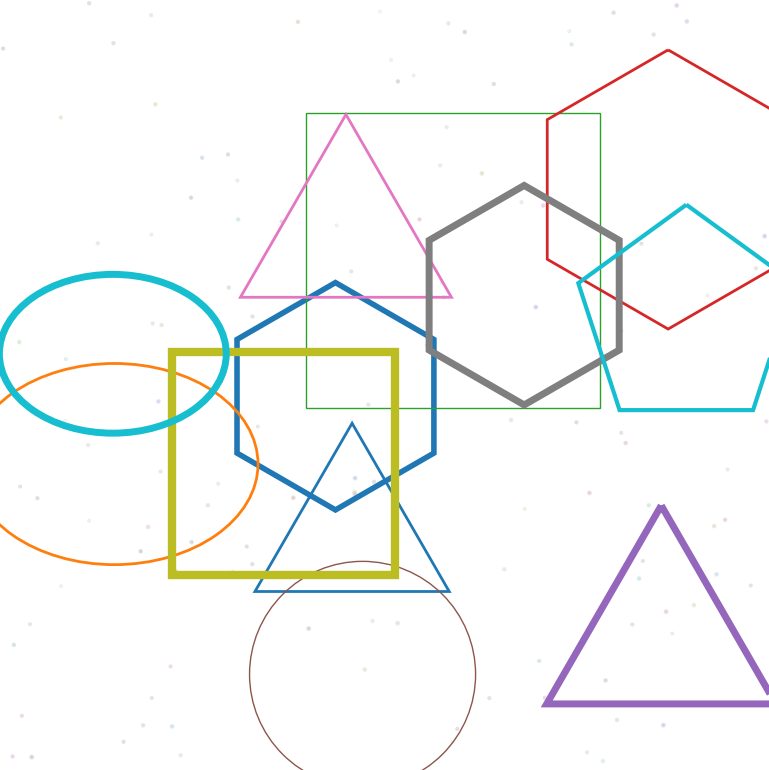[{"shape": "triangle", "thickness": 1, "radius": 0.73, "center": [0.457, 0.305]}, {"shape": "hexagon", "thickness": 2, "radius": 0.74, "center": [0.436, 0.485]}, {"shape": "oval", "thickness": 1, "radius": 0.93, "center": [0.148, 0.397]}, {"shape": "square", "thickness": 0.5, "radius": 0.96, "center": [0.589, 0.661]}, {"shape": "hexagon", "thickness": 1, "radius": 0.91, "center": [0.868, 0.754]}, {"shape": "triangle", "thickness": 2.5, "radius": 0.86, "center": [0.859, 0.172]}, {"shape": "circle", "thickness": 0.5, "radius": 0.73, "center": [0.471, 0.124]}, {"shape": "triangle", "thickness": 1, "radius": 0.79, "center": [0.449, 0.693]}, {"shape": "hexagon", "thickness": 2.5, "radius": 0.71, "center": [0.681, 0.617]}, {"shape": "square", "thickness": 3, "radius": 0.72, "center": [0.368, 0.398]}, {"shape": "pentagon", "thickness": 1.5, "radius": 0.74, "center": [0.891, 0.587]}, {"shape": "oval", "thickness": 2.5, "radius": 0.74, "center": [0.147, 0.541]}]